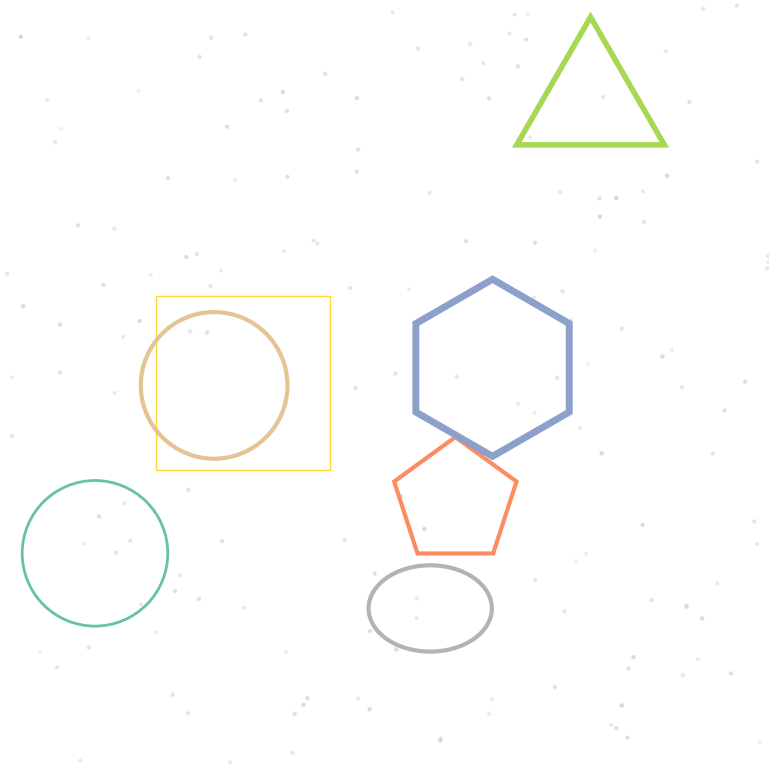[{"shape": "circle", "thickness": 1, "radius": 0.47, "center": [0.123, 0.281]}, {"shape": "pentagon", "thickness": 1.5, "radius": 0.42, "center": [0.591, 0.349]}, {"shape": "hexagon", "thickness": 2.5, "radius": 0.57, "center": [0.64, 0.522]}, {"shape": "triangle", "thickness": 2, "radius": 0.55, "center": [0.767, 0.867]}, {"shape": "square", "thickness": 0.5, "radius": 0.56, "center": [0.316, 0.503]}, {"shape": "circle", "thickness": 1.5, "radius": 0.48, "center": [0.278, 0.499]}, {"shape": "oval", "thickness": 1.5, "radius": 0.4, "center": [0.559, 0.21]}]